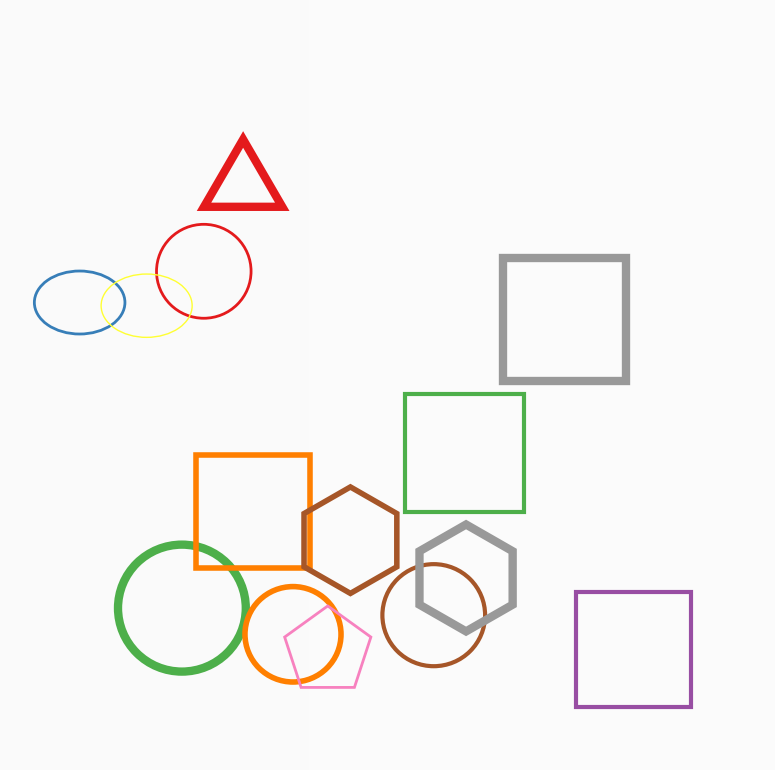[{"shape": "triangle", "thickness": 3, "radius": 0.29, "center": [0.314, 0.761]}, {"shape": "circle", "thickness": 1, "radius": 0.3, "center": [0.263, 0.648]}, {"shape": "oval", "thickness": 1, "radius": 0.29, "center": [0.103, 0.607]}, {"shape": "square", "thickness": 1.5, "radius": 0.38, "center": [0.6, 0.411]}, {"shape": "circle", "thickness": 3, "radius": 0.41, "center": [0.235, 0.21]}, {"shape": "square", "thickness": 1.5, "radius": 0.37, "center": [0.817, 0.156]}, {"shape": "square", "thickness": 2, "radius": 0.37, "center": [0.326, 0.336]}, {"shape": "circle", "thickness": 2, "radius": 0.31, "center": [0.378, 0.176]}, {"shape": "oval", "thickness": 0.5, "radius": 0.29, "center": [0.189, 0.603]}, {"shape": "circle", "thickness": 1.5, "radius": 0.33, "center": [0.56, 0.201]}, {"shape": "hexagon", "thickness": 2, "radius": 0.35, "center": [0.452, 0.298]}, {"shape": "pentagon", "thickness": 1, "radius": 0.29, "center": [0.423, 0.155]}, {"shape": "hexagon", "thickness": 3, "radius": 0.35, "center": [0.601, 0.249]}, {"shape": "square", "thickness": 3, "radius": 0.4, "center": [0.728, 0.585]}]